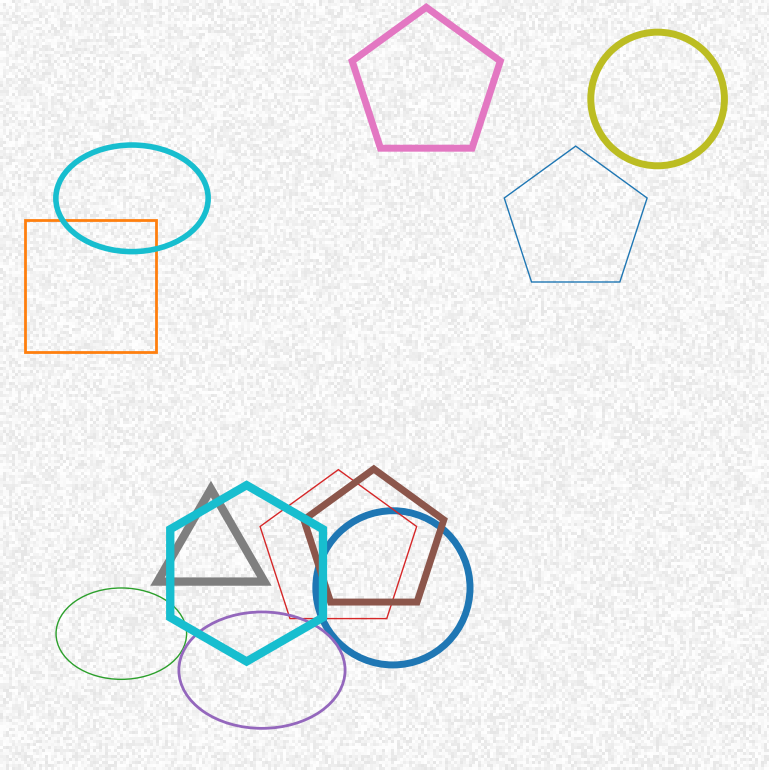[{"shape": "circle", "thickness": 2.5, "radius": 0.5, "center": [0.51, 0.237]}, {"shape": "pentagon", "thickness": 0.5, "radius": 0.49, "center": [0.748, 0.713]}, {"shape": "square", "thickness": 1, "radius": 0.43, "center": [0.118, 0.629]}, {"shape": "oval", "thickness": 0.5, "radius": 0.42, "center": [0.158, 0.177]}, {"shape": "pentagon", "thickness": 0.5, "radius": 0.53, "center": [0.439, 0.283]}, {"shape": "oval", "thickness": 1, "radius": 0.54, "center": [0.34, 0.13]}, {"shape": "pentagon", "thickness": 2.5, "radius": 0.48, "center": [0.485, 0.295]}, {"shape": "pentagon", "thickness": 2.5, "radius": 0.51, "center": [0.554, 0.889]}, {"shape": "triangle", "thickness": 3, "radius": 0.4, "center": [0.274, 0.285]}, {"shape": "circle", "thickness": 2.5, "radius": 0.43, "center": [0.854, 0.871]}, {"shape": "hexagon", "thickness": 3, "radius": 0.57, "center": [0.32, 0.255]}, {"shape": "oval", "thickness": 2, "radius": 0.49, "center": [0.171, 0.742]}]